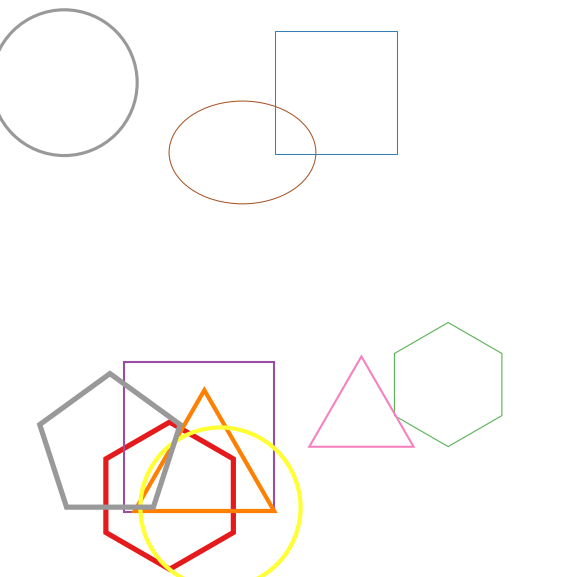[{"shape": "hexagon", "thickness": 2.5, "radius": 0.64, "center": [0.294, 0.141]}, {"shape": "square", "thickness": 0.5, "radius": 0.53, "center": [0.582, 0.839]}, {"shape": "hexagon", "thickness": 0.5, "radius": 0.54, "center": [0.776, 0.333]}, {"shape": "square", "thickness": 1, "radius": 0.65, "center": [0.344, 0.242]}, {"shape": "triangle", "thickness": 2, "radius": 0.7, "center": [0.354, 0.184]}, {"shape": "circle", "thickness": 2, "radius": 0.69, "center": [0.382, 0.12]}, {"shape": "oval", "thickness": 0.5, "radius": 0.64, "center": [0.42, 0.735]}, {"shape": "triangle", "thickness": 1, "radius": 0.52, "center": [0.626, 0.278]}, {"shape": "pentagon", "thickness": 2.5, "radius": 0.64, "center": [0.19, 0.224]}, {"shape": "circle", "thickness": 1.5, "radius": 0.63, "center": [0.111, 0.856]}]